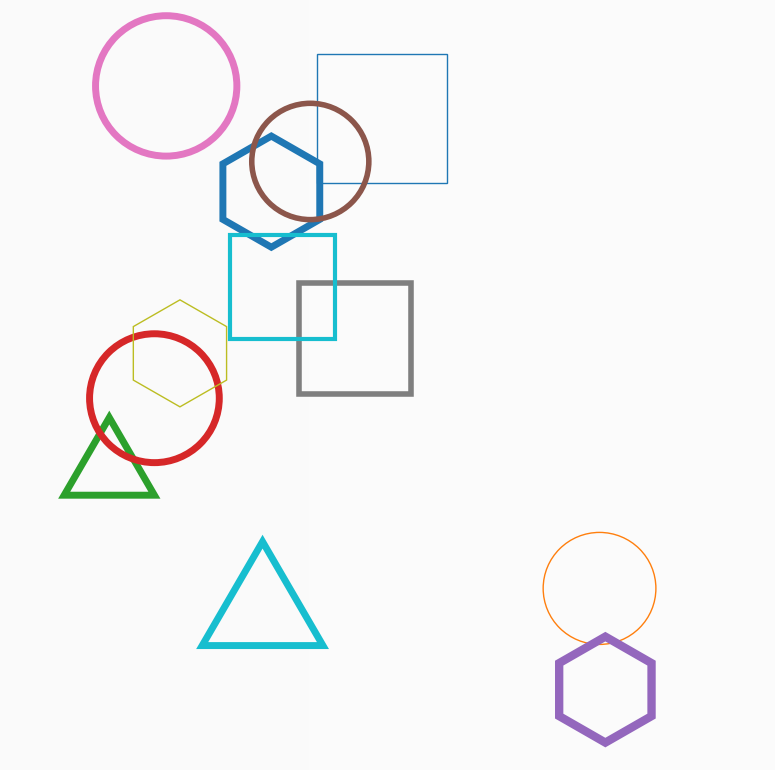[{"shape": "square", "thickness": 0.5, "radius": 0.42, "center": [0.492, 0.846]}, {"shape": "hexagon", "thickness": 2.5, "radius": 0.36, "center": [0.35, 0.751]}, {"shape": "circle", "thickness": 0.5, "radius": 0.36, "center": [0.774, 0.236]}, {"shape": "triangle", "thickness": 2.5, "radius": 0.34, "center": [0.141, 0.39]}, {"shape": "circle", "thickness": 2.5, "radius": 0.42, "center": [0.199, 0.483]}, {"shape": "hexagon", "thickness": 3, "radius": 0.34, "center": [0.781, 0.104]}, {"shape": "circle", "thickness": 2, "radius": 0.38, "center": [0.4, 0.79]}, {"shape": "circle", "thickness": 2.5, "radius": 0.46, "center": [0.214, 0.888]}, {"shape": "square", "thickness": 2, "radius": 0.36, "center": [0.458, 0.561]}, {"shape": "hexagon", "thickness": 0.5, "radius": 0.35, "center": [0.232, 0.541]}, {"shape": "triangle", "thickness": 2.5, "radius": 0.45, "center": [0.339, 0.207]}, {"shape": "square", "thickness": 1.5, "radius": 0.34, "center": [0.365, 0.627]}]